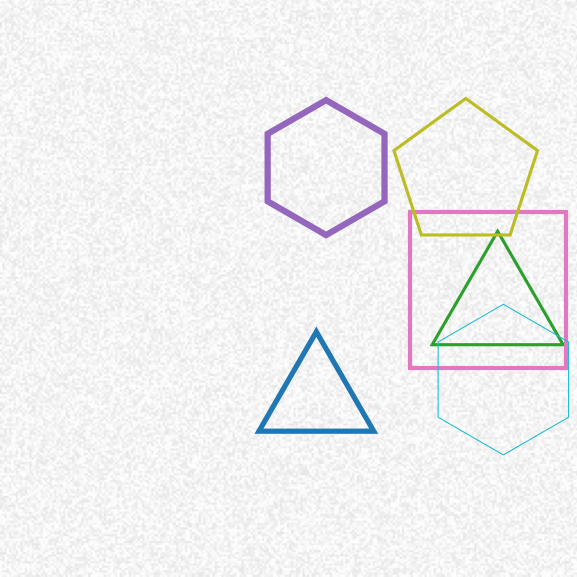[{"shape": "triangle", "thickness": 2.5, "radius": 0.57, "center": [0.548, 0.31]}, {"shape": "triangle", "thickness": 1.5, "radius": 0.65, "center": [0.862, 0.468]}, {"shape": "hexagon", "thickness": 3, "radius": 0.58, "center": [0.565, 0.709]}, {"shape": "square", "thickness": 2, "radius": 0.67, "center": [0.845, 0.497]}, {"shape": "pentagon", "thickness": 1.5, "radius": 0.65, "center": [0.806, 0.698]}, {"shape": "hexagon", "thickness": 0.5, "radius": 0.65, "center": [0.872, 0.342]}]